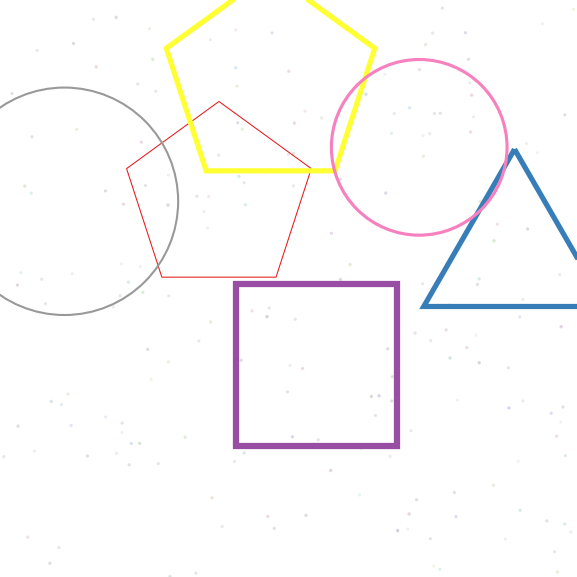[{"shape": "pentagon", "thickness": 0.5, "radius": 0.84, "center": [0.379, 0.655]}, {"shape": "triangle", "thickness": 2.5, "radius": 0.91, "center": [0.891, 0.559]}, {"shape": "square", "thickness": 3, "radius": 0.7, "center": [0.548, 0.367]}, {"shape": "pentagon", "thickness": 2.5, "radius": 0.95, "center": [0.469, 0.857]}, {"shape": "circle", "thickness": 1.5, "radius": 0.76, "center": [0.726, 0.744]}, {"shape": "circle", "thickness": 1, "radius": 0.98, "center": [0.112, 0.651]}]